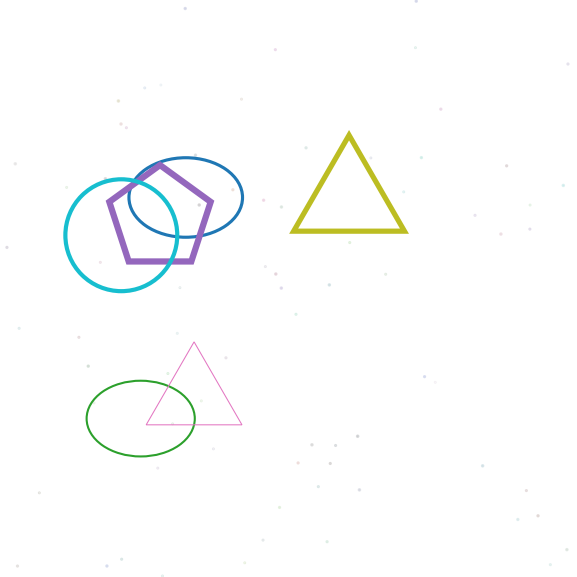[{"shape": "oval", "thickness": 1.5, "radius": 0.49, "center": [0.322, 0.657]}, {"shape": "oval", "thickness": 1, "radius": 0.47, "center": [0.244, 0.274]}, {"shape": "pentagon", "thickness": 3, "radius": 0.46, "center": [0.277, 0.621]}, {"shape": "triangle", "thickness": 0.5, "radius": 0.48, "center": [0.336, 0.311]}, {"shape": "triangle", "thickness": 2.5, "radius": 0.55, "center": [0.604, 0.654]}, {"shape": "circle", "thickness": 2, "radius": 0.48, "center": [0.21, 0.592]}]